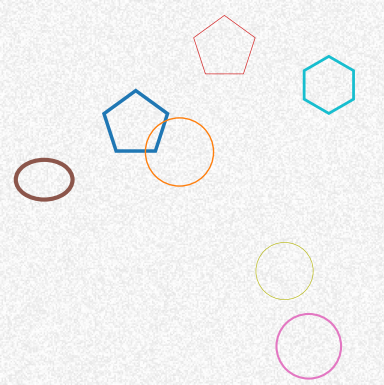[{"shape": "pentagon", "thickness": 2.5, "radius": 0.43, "center": [0.353, 0.678]}, {"shape": "circle", "thickness": 1, "radius": 0.44, "center": [0.466, 0.605]}, {"shape": "pentagon", "thickness": 0.5, "radius": 0.42, "center": [0.583, 0.876]}, {"shape": "oval", "thickness": 3, "radius": 0.37, "center": [0.115, 0.533]}, {"shape": "circle", "thickness": 1.5, "radius": 0.42, "center": [0.802, 0.101]}, {"shape": "circle", "thickness": 0.5, "radius": 0.37, "center": [0.739, 0.296]}, {"shape": "hexagon", "thickness": 2, "radius": 0.37, "center": [0.854, 0.779]}]